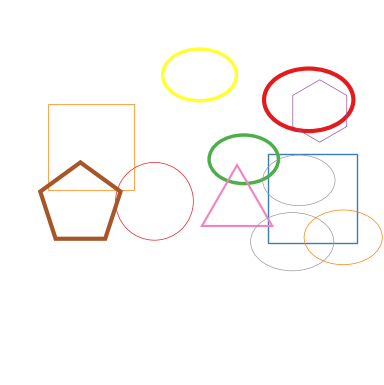[{"shape": "oval", "thickness": 3, "radius": 0.58, "center": [0.802, 0.741]}, {"shape": "circle", "thickness": 0.5, "radius": 0.5, "center": [0.401, 0.477]}, {"shape": "square", "thickness": 1, "radius": 0.58, "center": [0.811, 0.485]}, {"shape": "oval", "thickness": 2.5, "radius": 0.45, "center": [0.633, 0.586]}, {"shape": "hexagon", "thickness": 0.5, "radius": 0.4, "center": [0.831, 0.712]}, {"shape": "square", "thickness": 0.5, "radius": 0.56, "center": [0.235, 0.618]}, {"shape": "oval", "thickness": 0.5, "radius": 0.51, "center": [0.891, 0.384]}, {"shape": "oval", "thickness": 2.5, "radius": 0.48, "center": [0.518, 0.805]}, {"shape": "pentagon", "thickness": 3, "radius": 0.55, "center": [0.209, 0.469]}, {"shape": "triangle", "thickness": 1.5, "radius": 0.53, "center": [0.616, 0.466]}, {"shape": "oval", "thickness": 0.5, "radius": 0.54, "center": [0.759, 0.372]}, {"shape": "oval", "thickness": 0.5, "radius": 0.47, "center": [0.776, 0.532]}]